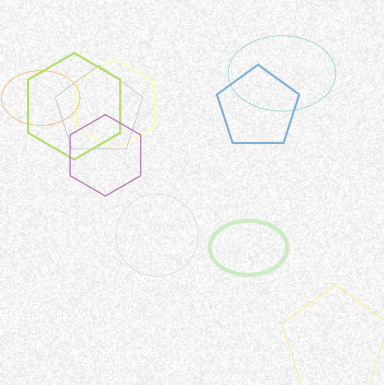[{"shape": "oval", "thickness": 0.5, "radius": 0.7, "center": [0.732, 0.809]}, {"shape": "hexagon", "thickness": 1, "radius": 0.59, "center": [0.299, 0.728]}, {"shape": "pentagon", "thickness": 0.5, "radius": 0.6, "center": [0.257, 0.71]}, {"shape": "pentagon", "thickness": 1.5, "radius": 0.56, "center": [0.67, 0.72]}, {"shape": "oval", "thickness": 0.5, "radius": 0.51, "center": [0.106, 0.745]}, {"shape": "hexagon", "thickness": 1.5, "radius": 0.69, "center": [0.193, 0.724]}, {"shape": "circle", "thickness": 0.5, "radius": 0.53, "center": [0.408, 0.389]}, {"shape": "hexagon", "thickness": 1, "radius": 0.53, "center": [0.274, 0.597]}, {"shape": "oval", "thickness": 3, "radius": 0.5, "center": [0.646, 0.356]}, {"shape": "pentagon", "thickness": 0.5, "radius": 0.73, "center": [0.871, 0.113]}]